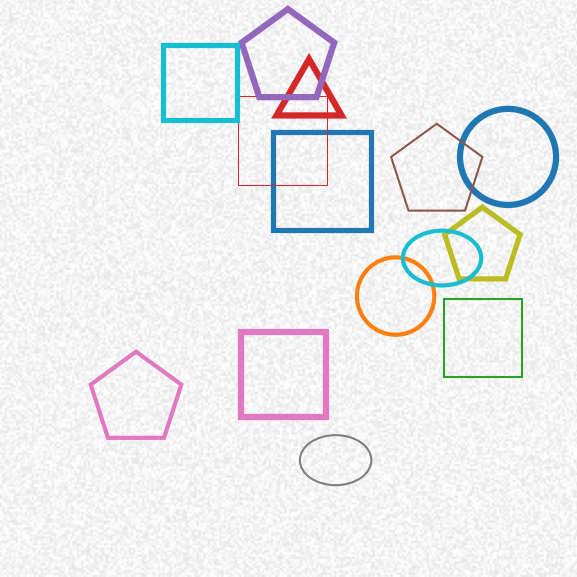[{"shape": "square", "thickness": 2.5, "radius": 0.42, "center": [0.558, 0.686]}, {"shape": "circle", "thickness": 3, "radius": 0.42, "center": [0.88, 0.727]}, {"shape": "circle", "thickness": 2, "radius": 0.34, "center": [0.685, 0.486]}, {"shape": "square", "thickness": 1, "radius": 0.34, "center": [0.836, 0.414]}, {"shape": "square", "thickness": 0.5, "radius": 0.38, "center": [0.489, 0.755]}, {"shape": "triangle", "thickness": 3, "radius": 0.33, "center": [0.535, 0.832]}, {"shape": "pentagon", "thickness": 3, "radius": 0.42, "center": [0.499, 0.899]}, {"shape": "pentagon", "thickness": 1, "radius": 0.42, "center": [0.756, 0.702]}, {"shape": "pentagon", "thickness": 2, "radius": 0.41, "center": [0.236, 0.308]}, {"shape": "square", "thickness": 3, "radius": 0.37, "center": [0.491, 0.35]}, {"shape": "oval", "thickness": 1, "radius": 0.31, "center": [0.581, 0.202]}, {"shape": "pentagon", "thickness": 2.5, "radius": 0.34, "center": [0.835, 0.572]}, {"shape": "square", "thickness": 2.5, "radius": 0.32, "center": [0.346, 0.857]}, {"shape": "oval", "thickness": 2, "radius": 0.34, "center": [0.765, 0.552]}]